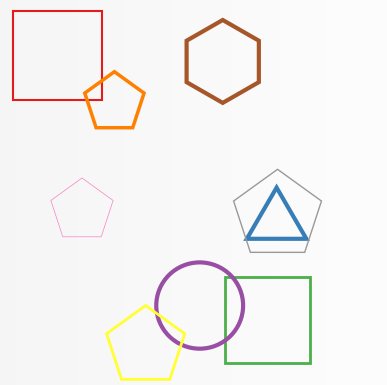[{"shape": "square", "thickness": 1.5, "radius": 0.57, "center": [0.149, 0.856]}, {"shape": "triangle", "thickness": 3, "radius": 0.44, "center": [0.714, 0.424]}, {"shape": "square", "thickness": 2, "radius": 0.55, "center": [0.691, 0.169]}, {"shape": "circle", "thickness": 3, "radius": 0.56, "center": [0.515, 0.206]}, {"shape": "pentagon", "thickness": 2.5, "radius": 0.4, "center": [0.295, 0.733]}, {"shape": "pentagon", "thickness": 2, "radius": 0.53, "center": [0.376, 0.1]}, {"shape": "hexagon", "thickness": 3, "radius": 0.54, "center": [0.575, 0.84]}, {"shape": "pentagon", "thickness": 0.5, "radius": 0.42, "center": [0.212, 0.453]}, {"shape": "pentagon", "thickness": 1, "radius": 0.6, "center": [0.716, 0.441]}]